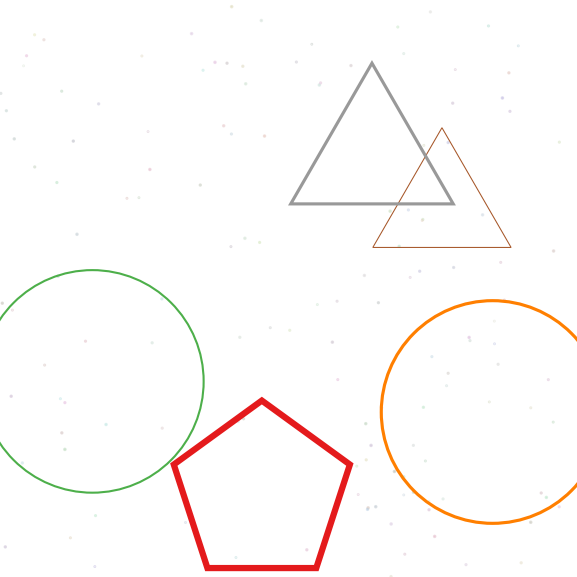[{"shape": "pentagon", "thickness": 3, "radius": 0.8, "center": [0.453, 0.145]}, {"shape": "circle", "thickness": 1, "radius": 0.96, "center": [0.16, 0.339]}, {"shape": "circle", "thickness": 1.5, "radius": 0.96, "center": [0.853, 0.286]}, {"shape": "triangle", "thickness": 0.5, "radius": 0.69, "center": [0.765, 0.64]}, {"shape": "triangle", "thickness": 1.5, "radius": 0.81, "center": [0.644, 0.727]}]